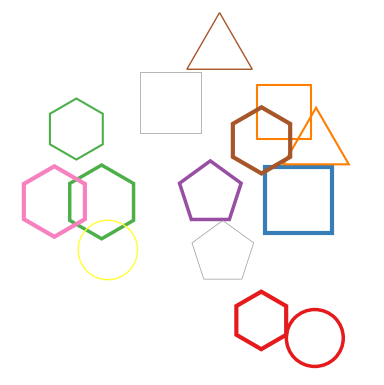[{"shape": "circle", "thickness": 2.5, "radius": 0.37, "center": [0.818, 0.122]}, {"shape": "hexagon", "thickness": 3, "radius": 0.37, "center": [0.679, 0.168]}, {"shape": "square", "thickness": 3, "radius": 0.43, "center": [0.776, 0.48]}, {"shape": "hexagon", "thickness": 1.5, "radius": 0.4, "center": [0.198, 0.665]}, {"shape": "hexagon", "thickness": 2.5, "radius": 0.48, "center": [0.264, 0.476]}, {"shape": "pentagon", "thickness": 2.5, "radius": 0.42, "center": [0.546, 0.498]}, {"shape": "triangle", "thickness": 1.5, "radius": 0.49, "center": [0.821, 0.622]}, {"shape": "square", "thickness": 1.5, "radius": 0.35, "center": [0.738, 0.709]}, {"shape": "circle", "thickness": 1, "radius": 0.39, "center": [0.28, 0.351]}, {"shape": "hexagon", "thickness": 3, "radius": 0.43, "center": [0.679, 0.635]}, {"shape": "triangle", "thickness": 1, "radius": 0.49, "center": [0.57, 0.869]}, {"shape": "hexagon", "thickness": 3, "radius": 0.46, "center": [0.141, 0.477]}, {"shape": "pentagon", "thickness": 0.5, "radius": 0.42, "center": [0.579, 0.343]}, {"shape": "square", "thickness": 0.5, "radius": 0.4, "center": [0.443, 0.733]}]